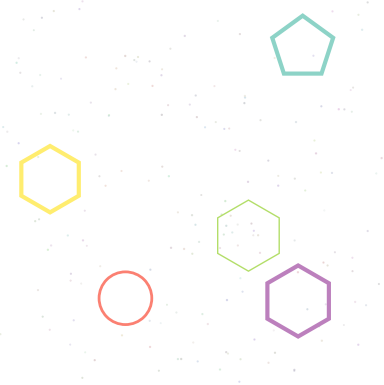[{"shape": "pentagon", "thickness": 3, "radius": 0.42, "center": [0.786, 0.876]}, {"shape": "circle", "thickness": 2, "radius": 0.34, "center": [0.326, 0.225]}, {"shape": "hexagon", "thickness": 1, "radius": 0.46, "center": [0.645, 0.388]}, {"shape": "hexagon", "thickness": 3, "radius": 0.46, "center": [0.774, 0.218]}, {"shape": "hexagon", "thickness": 3, "radius": 0.43, "center": [0.13, 0.535]}]